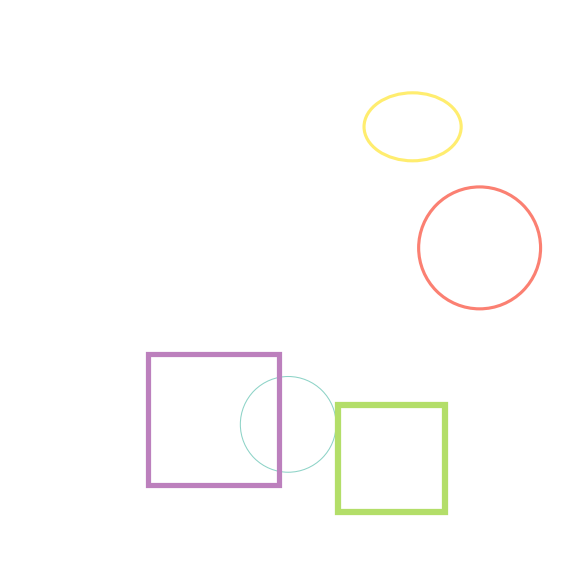[{"shape": "circle", "thickness": 0.5, "radius": 0.41, "center": [0.499, 0.264]}, {"shape": "circle", "thickness": 1.5, "radius": 0.53, "center": [0.83, 0.57]}, {"shape": "square", "thickness": 3, "radius": 0.46, "center": [0.678, 0.206]}, {"shape": "square", "thickness": 2.5, "radius": 0.57, "center": [0.369, 0.273]}, {"shape": "oval", "thickness": 1.5, "radius": 0.42, "center": [0.714, 0.78]}]